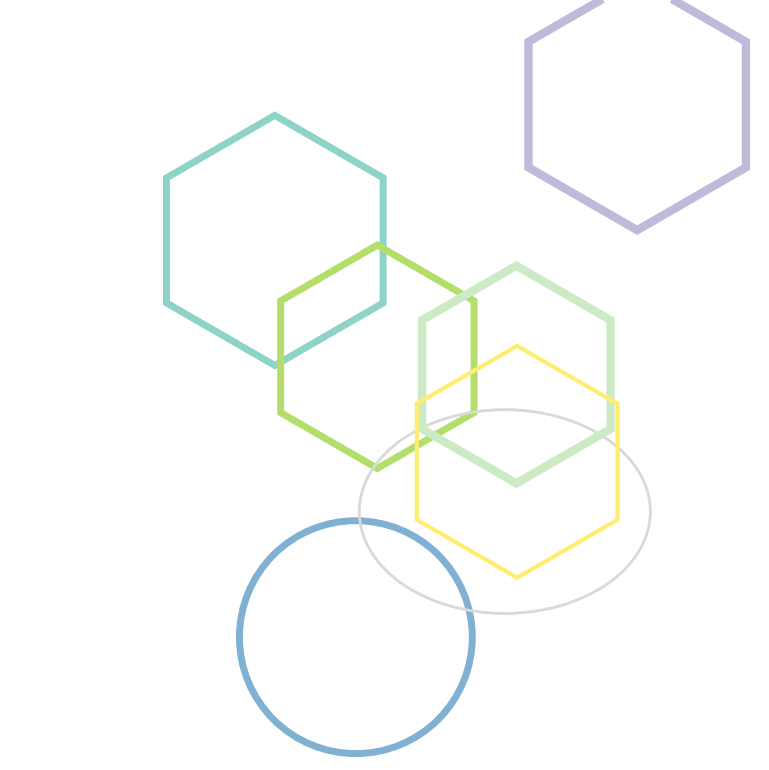[{"shape": "hexagon", "thickness": 2.5, "radius": 0.81, "center": [0.357, 0.688]}, {"shape": "hexagon", "thickness": 3, "radius": 0.82, "center": [0.828, 0.864]}, {"shape": "circle", "thickness": 2.5, "radius": 0.76, "center": [0.462, 0.173]}, {"shape": "hexagon", "thickness": 2.5, "radius": 0.73, "center": [0.49, 0.537]}, {"shape": "oval", "thickness": 1, "radius": 0.95, "center": [0.656, 0.336]}, {"shape": "hexagon", "thickness": 3, "radius": 0.71, "center": [0.671, 0.514]}, {"shape": "hexagon", "thickness": 1.5, "radius": 0.75, "center": [0.672, 0.4]}]